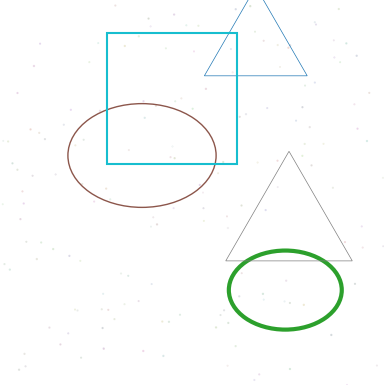[{"shape": "triangle", "thickness": 0.5, "radius": 0.77, "center": [0.664, 0.88]}, {"shape": "oval", "thickness": 3, "radius": 0.73, "center": [0.741, 0.247]}, {"shape": "oval", "thickness": 1, "radius": 0.96, "center": [0.369, 0.596]}, {"shape": "triangle", "thickness": 0.5, "radius": 0.95, "center": [0.751, 0.417]}, {"shape": "square", "thickness": 1.5, "radius": 0.85, "center": [0.447, 0.744]}]